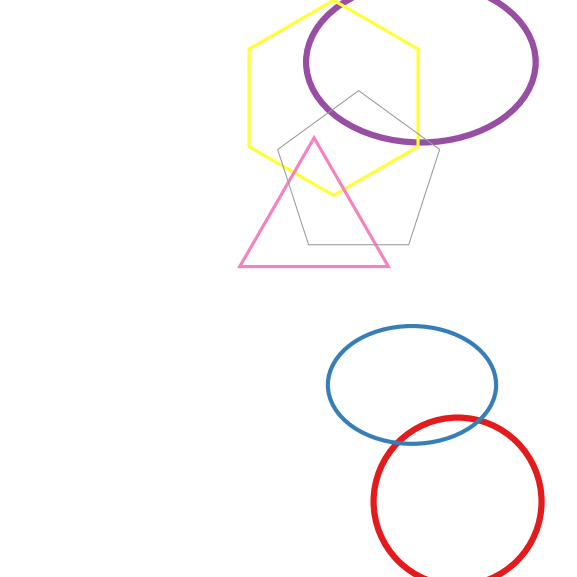[{"shape": "circle", "thickness": 3, "radius": 0.73, "center": [0.792, 0.131]}, {"shape": "oval", "thickness": 2, "radius": 0.73, "center": [0.713, 0.333]}, {"shape": "oval", "thickness": 3, "radius": 0.99, "center": [0.729, 0.892]}, {"shape": "hexagon", "thickness": 1.5, "radius": 0.84, "center": [0.578, 0.83]}, {"shape": "triangle", "thickness": 1.5, "radius": 0.74, "center": [0.544, 0.612]}, {"shape": "pentagon", "thickness": 0.5, "radius": 0.74, "center": [0.621, 0.695]}]